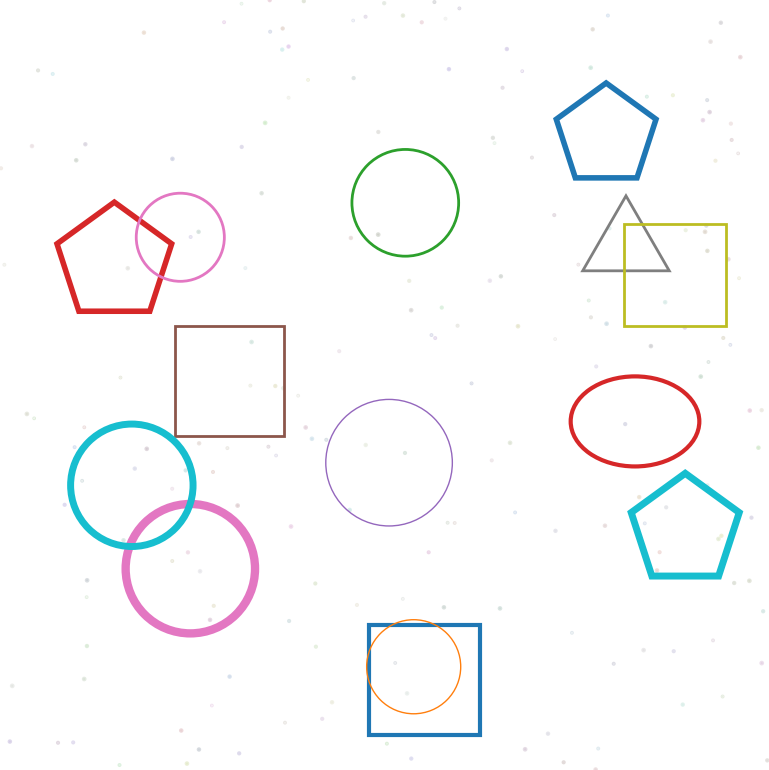[{"shape": "pentagon", "thickness": 2, "radius": 0.34, "center": [0.787, 0.824]}, {"shape": "square", "thickness": 1.5, "radius": 0.36, "center": [0.552, 0.117]}, {"shape": "circle", "thickness": 0.5, "radius": 0.31, "center": [0.537, 0.134]}, {"shape": "circle", "thickness": 1, "radius": 0.35, "center": [0.526, 0.737]}, {"shape": "oval", "thickness": 1.5, "radius": 0.42, "center": [0.825, 0.453]}, {"shape": "pentagon", "thickness": 2, "radius": 0.39, "center": [0.148, 0.659]}, {"shape": "circle", "thickness": 0.5, "radius": 0.41, "center": [0.505, 0.399]}, {"shape": "square", "thickness": 1, "radius": 0.35, "center": [0.298, 0.505]}, {"shape": "circle", "thickness": 3, "radius": 0.42, "center": [0.247, 0.261]}, {"shape": "circle", "thickness": 1, "radius": 0.29, "center": [0.234, 0.692]}, {"shape": "triangle", "thickness": 1, "radius": 0.32, "center": [0.813, 0.681]}, {"shape": "square", "thickness": 1, "radius": 0.33, "center": [0.877, 0.643]}, {"shape": "pentagon", "thickness": 2.5, "radius": 0.37, "center": [0.89, 0.312]}, {"shape": "circle", "thickness": 2.5, "radius": 0.4, "center": [0.171, 0.37]}]